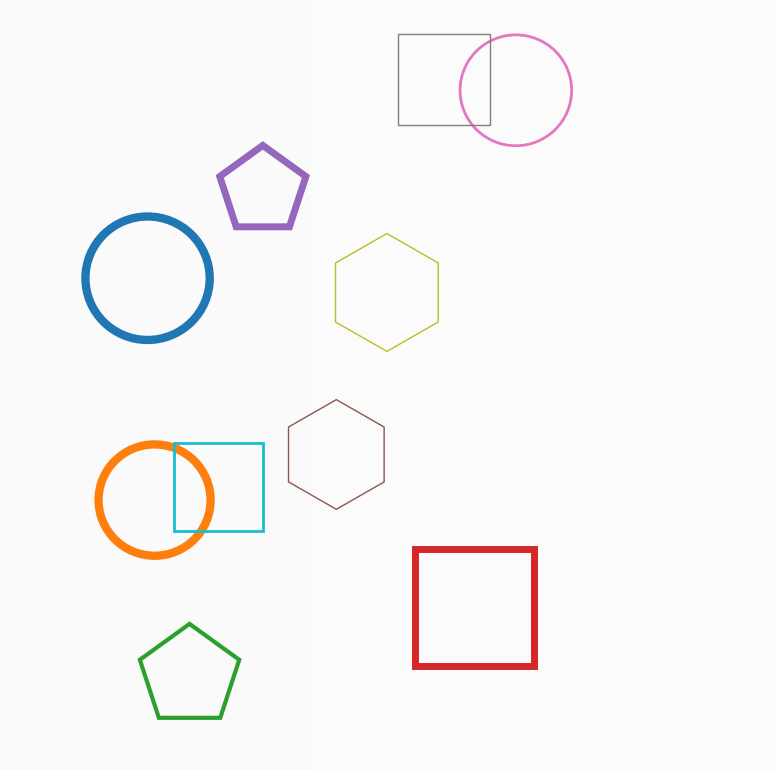[{"shape": "circle", "thickness": 3, "radius": 0.4, "center": [0.19, 0.639]}, {"shape": "circle", "thickness": 3, "radius": 0.36, "center": [0.199, 0.351]}, {"shape": "pentagon", "thickness": 1.5, "radius": 0.34, "center": [0.245, 0.122]}, {"shape": "square", "thickness": 2.5, "radius": 0.38, "center": [0.612, 0.211]}, {"shape": "pentagon", "thickness": 2.5, "radius": 0.29, "center": [0.339, 0.753]}, {"shape": "hexagon", "thickness": 0.5, "radius": 0.36, "center": [0.434, 0.41]}, {"shape": "circle", "thickness": 1, "radius": 0.36, "center": [0.666, 0.883]}, {"shape": "square", "thickness": 0.5, "radius": 0.3, "center": [0.573, 0.897]}, {"shape": "hexagon", "thickness": 0.5, "radius": 0.38, "center": [0.499, 0.62]}, {"shape": "square", "thickness": 1, "radius": 0.29, "center": [0.281, 0.367]}]